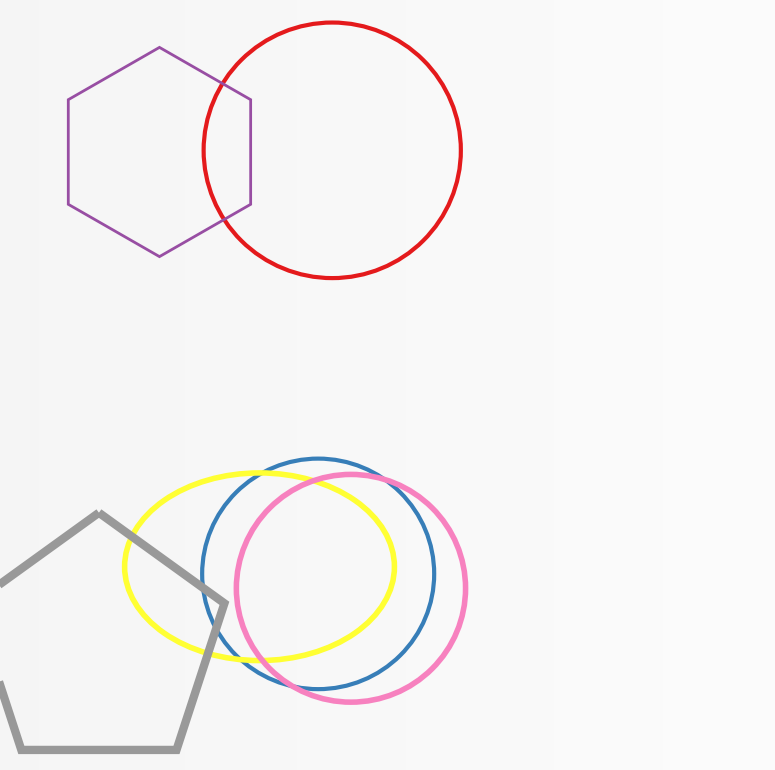[{"shape": "circle", "thickness": 1.5, "radius": 0.83, "center": [0.429, 0.805]}, {"shape": "circle", "thickness": 1.5, "radius": 0.75, "center": [0.411, 0.255]}, {"shape": "hexagon", "thickness": 1, "radius": 0.68, "center": [0.206, 0.803]}, {"shape": "oval", "thickness": 2, "radius": 0.87, "center": [0.335, 0.264]}, {"shape": "circle", "thickness": 2, "radius": 0.74, "center": [0.453, 0.236]}, {"shape": "pentagon", "thickness": 3, "radius": 0.85, "center": [0.128, 0.164]}]